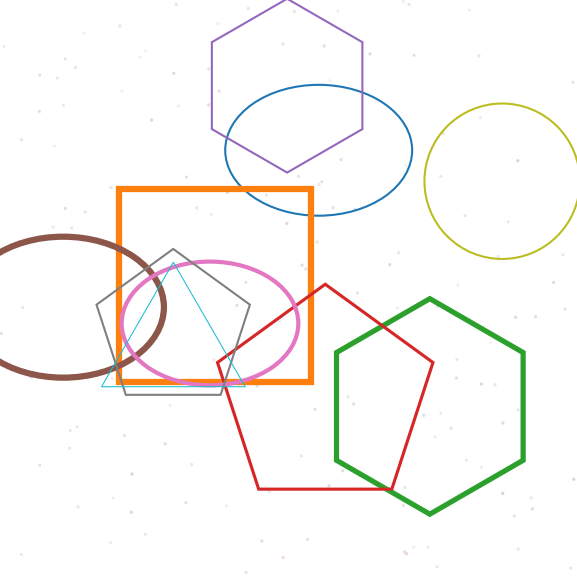[{"shape": "oval", "thickness": 1, "radius": 0.81, "center": [0.552, 0.739]}, {"shape": "square", "thickness": 3, "radius": 0.83, "center": [0.372, 0.505]}, {"shape": "hexagon", "thickness": 2.5, "radius": 0.93, "center": [0.744, 0.295]}, {"shape": "pentagon", "thickness": 1.5, "radius": 0.98, "center": [0.563, 0.311]}, {"shape": "hexagon", "thickness": 1, "radius": 0.75, "center": [0.497, 0.851]}, {"shape": "oval", "thickness": 3, "radius": 0.87, "center": [0.109, 0.467]}, {"shape": "oval", "thickness": 2, "radius": 0.76, "center": [0.364, 0.439]}, {"shape": "pentagon", "thickness": 1, "radius": 0.7, "center": [0.3, 0.428]}, {"shape": "circle", "thickness": 1, "radius": 0.67, "center": [0.87, 0.685]}, {"shape": "triangle", "thickness": 0.5, "radius": 0.72, "center": [0.3, 0.401]}]